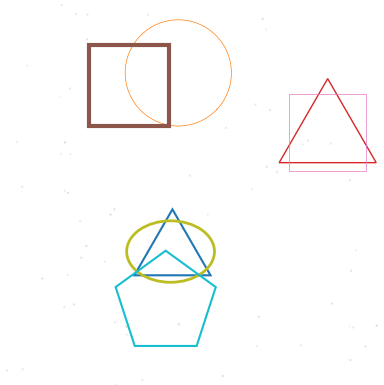[{"shape": "triangle", "thickness": 1.5, "radius": 0.57, "center": [0.448, 0.342]}, {"shape": "circle", "thickness": 0.5, "radius": 0.69, "center": [0.463, 0.811]}, {"shape": "triangle", "thickness": 1, "radius": 0.73, "center": [0.851, 0.65]}, {"shape": "square", "thickness": 3, "radius": 0.52, "center": [0.335, 0.778]}, {"shape": "square", "thickness": 0.5, "radius": 0.5, "center": [0.85, 0.656]}, {"shape": "oval", "thickness": 2, "radius": 0.57, "center": [0.443, 0.347]}, {"shape": "pentagon", "thickness": 1.5, "radius": 0.68, "center": [0.43, 0.212]}]